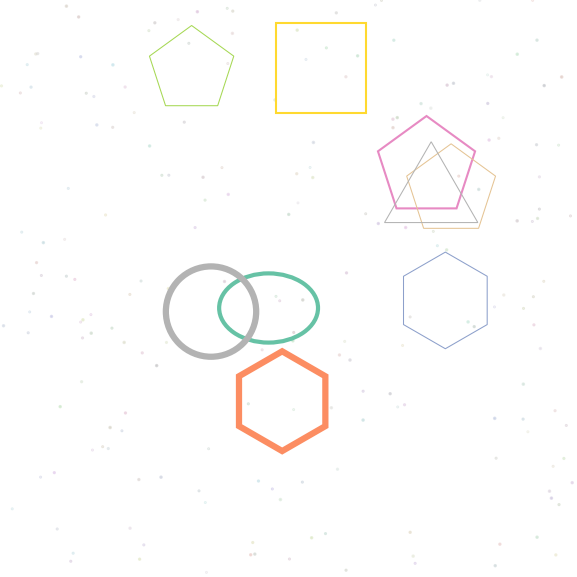[{"shape": "oval", "thickness": 2, "radius": 0.43, "center": [0.465, 0.466]}, {"shape": "hexagon", "thickness": 3, "radius": 0.43, "center": [0.489, 0.304]}, {"shape": "hexagon", "thickness": 0.5, "radius": 0.42, "center": [0.771, 0.479]}, {"shape": "pentagon", "thickness": 1, "radius": 0.44, "center": [0.739, 0.71]}, {"shape": "pentagon", "thickness": 0.5, "radius": 0.38, "center": [0.332, 0.878]}, {"shape": "square", "thickness": 1, "radius": 0.39, "center": [0.556, 0.881]}, {"shape": "pentagon", "thickness": 0.5, "radius": 0.4, "center": [0.781, 0.669]}, {"shape": "triangle", "thickness": 0.5, "radius": 0.47, "center": [0.747, 0.66]}, {"shape": "circle", "thickness": 3, "radius": 0.39, "center": [0.365, 0.46]}]